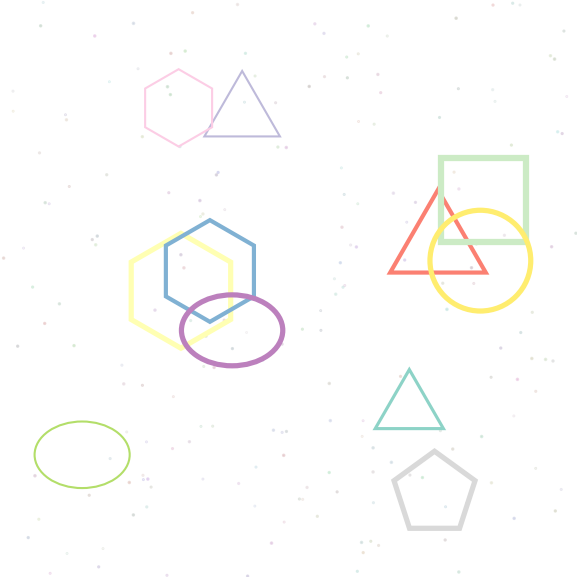[{"shape": "triangle", "thickness": 1.5, "radius": 0.34, "center": [0.709, 0.291]}, {"shape": "hexagon", "thickness": 2.5, "radius": 0.5, "center": [0.313, 0.496]}, {"shape": "triangle", "thickness": 1, "radius": 0.38, "center": [0.419, 0.801]}, {"shape": "triangle", "thickness": 2, "radius": 0.48, "center": [0.758, 0.575]}, {"shape": "hexagon", "thickness": 2, "radius": 0.44, "center": [0.363, 0.53]}, {"shape": "oval", "thickness": 1, "radius": 0.41, "center": [0.142, 0.212]}, {"shape": "hexagon", "thickness": 1, "radius": 0.33, "center": [0.309, 0.812]}, {"shape": "pentagon", "thickness": 2.5, "radius": 0.37, "center": [0.752, 0.144]}, {"shape": "oval", "thickness": 2.5, "radius": 0.44, "center": [0.402, 0.427]}, {"shape": "square", "thickness": 3, "radius": 0.37, "center": [0.838, 0.653]}, {"shape": "circle", "thickness": 2.5, "radius": 0.44, "center": [0.832, 0.548]}]